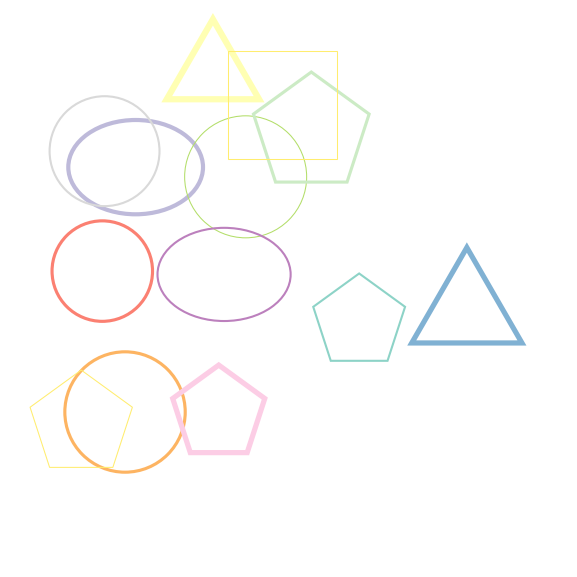[{"shape": "pentagon", "thickness": 1, "radius": 0.42, "center": [0.622, 0.442]}, {"shape": "triangle", "thickness": 3, "radius": 0.46, "center": [0.369, 0.873]}, {"shape": "oval", "thickness": 2, "radius": 0.58, "center": [0.235, 0.71]}, {"shape": "circle", "thickness": 1.5, "radius": 0.44, "center": [0.177, 0.53]}, {"shape": "triangle", "thickness": 2.5, "radius": 0.55, "center": [0.808, 0.46]}, {"shape": "circle", "thickness": 1.5, "radius": 0.52, "center": [0.216, 0.286]}, {"shape": "circle", "thickness": 0.5, "radius": 0.53, "center": [0.425, 0.693]}, {"shape": "pentagon", "thickness": 2.5, "radius": 0.42, "center": [0.379, 0.283]}, {"shape": "circle", "thickness": 1, "radius": 0.48, "center": [0.181, 0.737]}, {"shape": "oval", "thickness": 1, "radius": 0.58, "center": [0.388, 0.524]}, {"shape": "pentagon", "thickness": 1.5, "radius": 0.53, "center": [0.539, 0.769]}, {"shape": "square", "thickness": 0.5, "radius": 0.47, "center": [0.489, 0.817]}, {"shape": "pentagon", "thickness": 0.5, "radius": 0.47, "center": [0.141, 0.265]}]